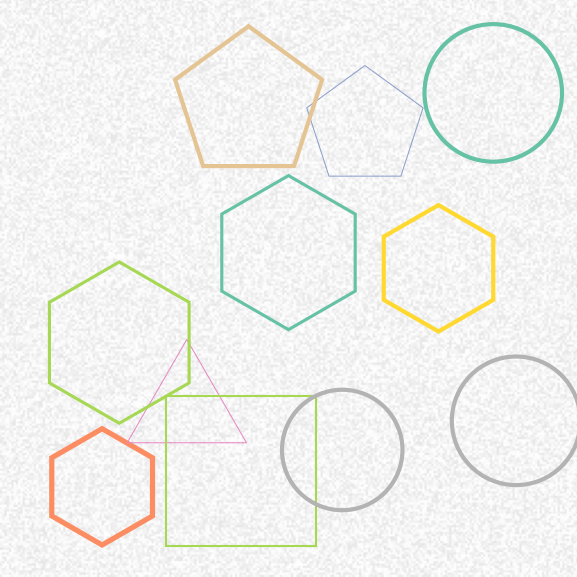[{"shape": "hexagon", "thickness": 1.5, "radius": 0.67, "center": [0.5, 0.562]}, {"shape": "circle", "thickness": 2, "radius": 0.6, "center": [0.854, 0.838]}, {"shape": "hexagon", "thickness": 2.5, "radius": 0.5, "center": [0.177, 0.156]}, {"shape": "pentagon", "thickness": 0.5, "radius": 0.53, "center": [0.632, 0.78]}, {"shape": "triangle", "thickness": 0.5, "radius": 0.6, "center": [0.324, 0.292]}, {"shape": "square", "thickness": 1, "radius": 0.65, "center": [0.418, 0.184]}, {"shape": "hexagon", "thickness": 1.5, "radius": 0.7, "center": [0.207, 0.406]}, {"shape": "hexagon", "thickness": 2, "radius": 0.55, "center": [0.759, 0.535]}, {"shape": "pentagon", "thickness": 2, "radius": 0.67, "center": [0.43, 0.82]}, {"shape": "circle", "thickness": 2, "radius": 0.56, "center": [0.894, 0.27]}, {"shape": "circle", "thickness": 2, "radius": 0.52, "center": [0.593, 0.22]}]